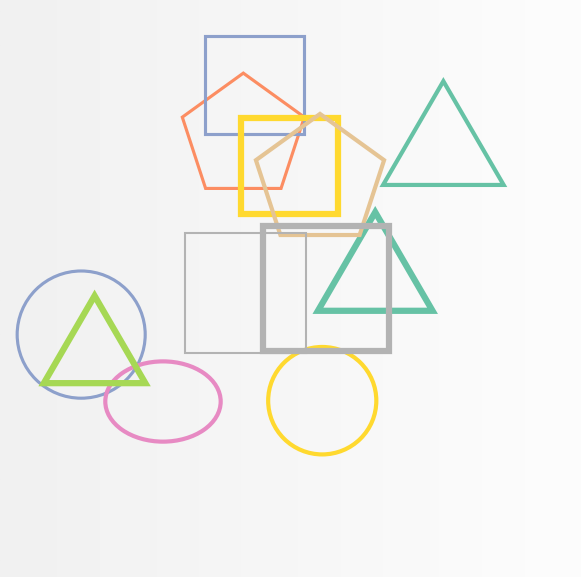[{"shape": "triangle", "thickness": 2, "radius": 0.6, "center": [0.763, 0.739]}, {"shape": "triangle", "thickness": 3, "radius": 0.57, "center": [0.646, 0.518]}, {"shape": "pentagon", "thickness": 1.5, "radius": 0.55, "center": [0.419, 0.762]}, {"shape": "square", "thickness": 1.5, "radius": 0.42, "center": [0.438, 0.852]}, {"shape": "circle", "thickness": 1.5, "radius": 0.55, "center": [0.14, 0.42]}, {"shape": "oval", "thickness": 2, "radius": 0.5, "center": [0.28, 0.304]}, {"shape": "triangle", "thickness": 3, "radius": 0.5, "center": [0.163, 0.386]}, {"shape": "square", "thickness": 3, "radius": 0.42, "center": [0.498, 0.711]}, {"shape": "circle", "thickness": 2, "radius": 0.47, "center": [0.554, 0.305]}, {"shape": "pentagon", "thickness": 2, "radius": 0.58, "center": [0.551, 0.686]}, {"shape": "square", "thickness": 1, "radius": 0.52, "center": [0.422, 0.492]}, {"shape": "square", "thickness": 3, "radius": 0.54, "center": [0.561, 0.499]}]